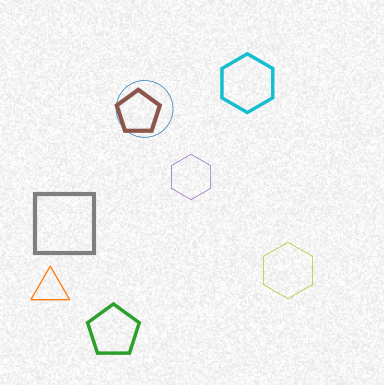[{"shape": "circle", "thickness": 0.5, "radius": 0.37, "center": [0.376, 0.717]}, {"shape": "triangle", "thickness": 1, "radius": 0.29, "center": [0.131, 0.251]}, {"shape": "pentagon", "thickness": 2.5, "radius": 0.35, "center": [0.295, 0.14]}, {"shape": "hexagon", "thickness": 0.5, "radius": 0.29, "center": [0.496, 0.54]}, {"shape": "pentagon", "thickness": 3, "radius": 0.29, "center": [0.359, 0.708]}, {"shape": "square", "thickness": 3, "radius": 0.38, "center": [0.167, 0.42]}, {"shape": "hexagon", "thickness": 0.5, "radius": 0.37, "center": [0.748, 0.298]}, {"shape": "hexagon", "thickness": 2.5, "radius": 0.38, "center": [0.642, 0.784]}]